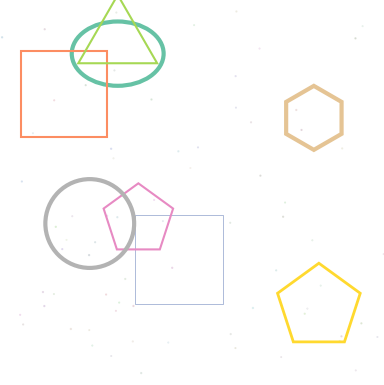[{"shape": "oval", "thickness": 3, "radius": 0.6, "center": [0.306, 0.861]}, {"shape": "square", "thickness": 1.5, "radius": 0.56, "center": [0.167, 0.755]}, {"shape": "square", "thickness": 0.5, "radius": 0.57, "center": [0.465, 0.326]}, {"shape": "pentagon", "thickness": 1.5, "radius": 0.47, "center": [0.359, 0.429]}, {"shape": "triangle", "thickness": 1.5, "radius": 0.59, "center": [0.306, 0.895]}, {"shape": "pentagon", "thickness": 2, "radius": 0.56, "center": [0.828, 0.203]}, {"shape": "hexagon", "thickness": 3, "radius": 0.42, "center": [0.815, 0.694]}, {"shape": "circle", "thickness": 3, "radius": 0.58, "center": [0.233, 0.419]}]